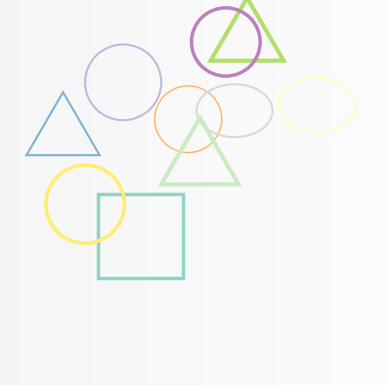[{"shape": "square", "thickness": 2.5, "radius": 0.55, "center": [0.363, 0.386]}, {"shape": "oval", "thickness": 1, "radius": 0.5, "center": [0.818, 0.727]}, {"shape": "circle", "thickness": 1.5, "radius": 0.49, "center": [0.318, 0.786]}, {"shape": "triangle", "thickness": 1.5, "radius": 0.55, "center": [0.163, 0.651]}, {"shape": "circle", "thickness": 1, "radius": 0.43, "center": [0.486, 0.69]}, {"shape": "triangle", "thickness": 3, "radius": 0.54, "center": [0.638, 0.897]}, {"shape": "oval", "thickness": 1.5, "radius": 0.49, "center": [0.605, 0.712]}, {"shape": "circle", "thickness": 2.5, "radius": 0.44, "center": [0.583, 0.891]}, {"shape": "triangle", "thickness": 3, "radius": 0.58, "center": [0.516, 0.579]}, {"shape": "circle", "thickness": 2.5, "radius": 0.51, "center": [0.22, 0.47]}]